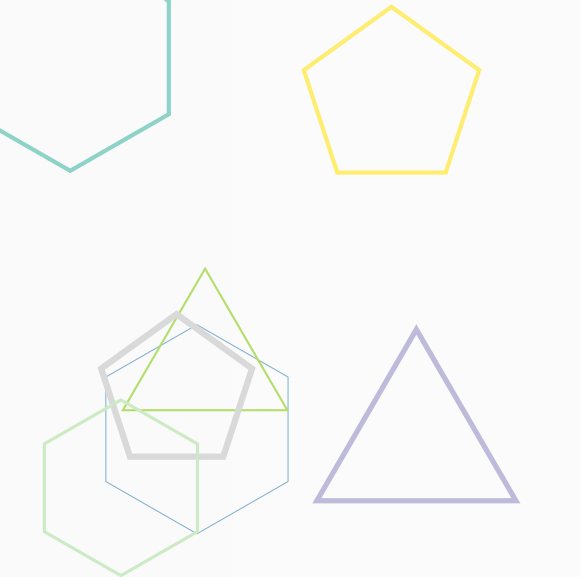[{"shape": "hexagon", "thickness": 2, "radius": 0.98, "center": [0.121, 0.899]}, {"shape": "triangle", "thickness": 2.5, "radius": 0.99, "center": [0.716, 0.231]}, {"shape": "hexagon", "thickness": 0.5, "radius": 0.9, "center": [0.339, 0.256]}, {"shape": "triangle", "thickness": 1, "radius": 0.82, "center": [0.353, 0.371]}, {"shape": "pentagon", "thickness": 3, "radius": 0.68, "center": [0.304, 0.319]}, {"shape": "hexagon", "thickness": 1.5, "radius": 0.76, "center": [0.208, 0.155]}, {"shape": "pentagon", "thickness": 2, "radius": 0.79, "center": [0.674, 0.829]}]